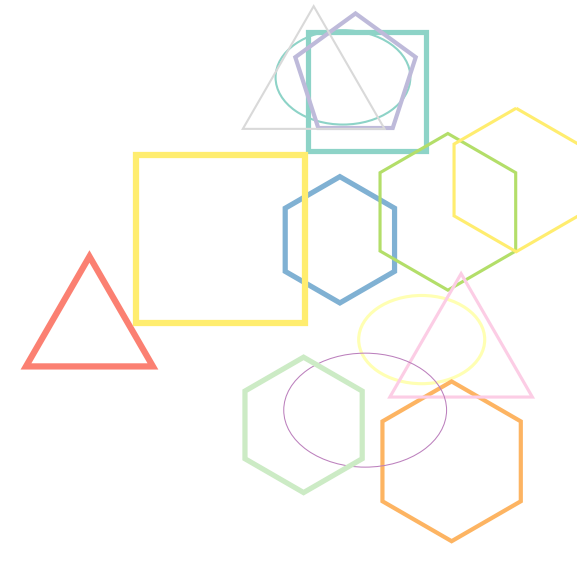[{"shape": "square", "thickness": 2.5, "radius": 0.51, "center": [0.635, 0.841]}, {"shape": "oval", "thickness": 1, "radius": 0.58, "center": [0.594, 0.865]}, {"shape": "oval", "thickness": 1.5, "radius": 0.55, "center": [0.73, 0.411]}, {"shape": "pentagon", "thickness": 2, "radius": 0.55, "center": [0.616, 0.866]}, {"shape": "triangle", "thickness": 3, "radius": 0.63, "center": [0.155, 0.428]}, {"shape": "hexagon", "thickness": 2.5, "radius": 0.55, "center": [0.589, 0.584]}, {"shape": "hexagon", "thickness": 2, "radius": 0.69, "center": [0.782, 0.2]}, {"shape": "hexagon", "thickness": 1.5, "radius": 0.68, "center": [0.776, 0.632]}, {"shape": "triangle", "thickness": 1.5, "radius": 0.71, "center": [0.798, 0.383]}, {"shape": "triangle", "thickness": 1, "radius": 0.71, "center": [0.543, 0.847]}, {"shape": "oval", "thickness": 0.5, "radius": 0.7, "center": [0.632, 0.289]}, {"shape": "hexagon", "thickness": 2.5, "radius": 0.59, "center": [0.526, 0.263]}, {"shape": "square", "thickness": 3, "radius": 0.73, "center": [0.382, 0.585]}, {"shape": "hexagon", "thickness": 1.5, "radius": 0.62, "center": [0.894, 0.687]}]